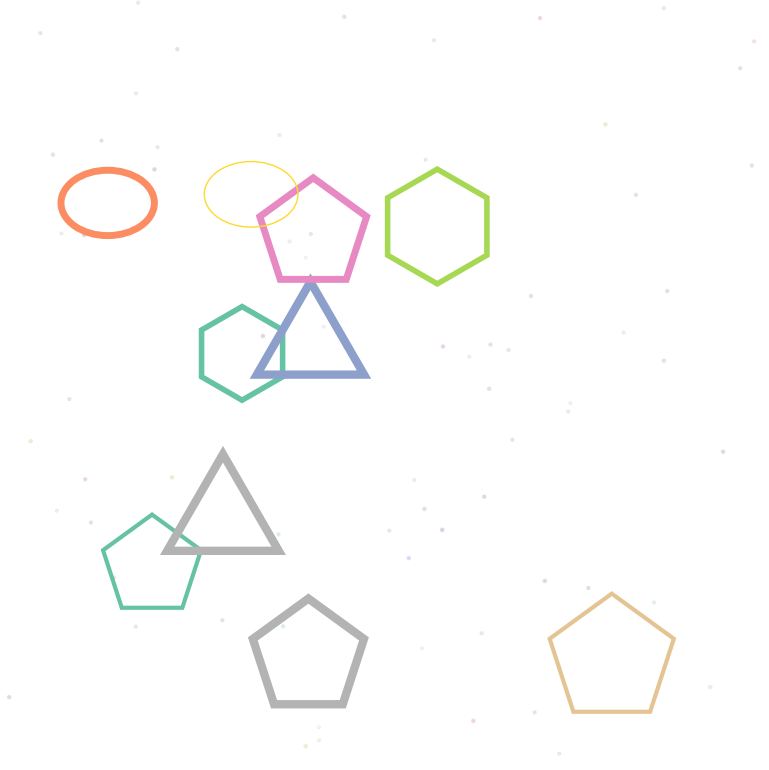[{"shape": "pentagon", "thickness": 1.5, "radius": 0.33, "center": [0.197, 0.265]}, {"shape": "hexagon", "thickness": 2, "radius": 0.3, "center": [0.314, 0.541]}, {"shape": "oval", "thickness": 2.5, "radius": 0.3, "center": [0.14, 0.736]}, {"shape": "triangle", "thickness": 3, "radius": 0.4, "center": [0.403, 0.554]}, {"shape": "pentagon", "thickness": 2.5, "radius": 0.36, "center": [0.407, 0.696]}, {"shape": "hexagon", "thickness": 2, "radius": 0.37, "center": [0.568, 0.706]}, {"shape": "oval", "thickness": 0.5, "radius": 0.3, "center": [0.326, 0.748]}, {"shape": "pentagon", "thickness": 1.5, "radius": 0.42, "center": [0.794, 0.144]}, {"shape": "triangle", "thickness": 3, "radius": 0.42, "center": [0.29, 0.326]}, {"shape": "pentagon", "thickness": 3, "radius": 0.38, "center": [0.401, 0.147]}]